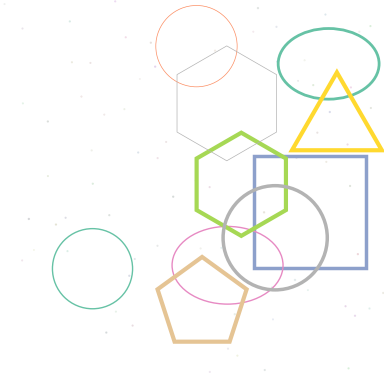[{"shape": "oval", "thickness": 2, "radius": 0.66, "center": [0.854, 0.834]}, {"shape": "circle", "thickness": 1, "radius": 0.52, "center": [0.24, 0.302]}, {"shape": "circle", "thickness": 0.5, "radius": 0.53, "center": [0.51, 0.88]}, {"shape": "square", "thickness": 2.5, "radius": 0.73, "center": [0.806, 0.449]}, {"shape": "oval", "thickness": 1, "radius": 0.72, "center": [0.591, 0.311]}, {"shape": "hexagon", "thickness": 3, "radius": 0.67, "center": [0.627, 0.521]}, {"shape": "triangle", "thickness": 3, "radius": 0.67, "center": [0.875, 0.677]}, {"shape": "pentagon", "thickness": 3, "radius": 0.61, "center": [0.525, 0.211]}, {"shape": "hexagon", "thickness": 0.5, "radius": 0.75, "center": [0.589, 0.732]}, {"shape": "circle", "thickness": 2.5, "radius": 0.68, "center": [0.715, 0.382]}]